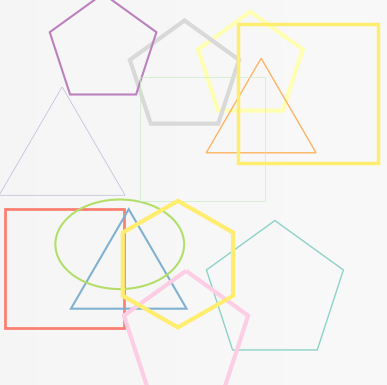[{"shape": "pentagon", "thickness": 1, "radius": 0.93, "center": [0.709, 0.241]}, {"shape": "pentagon", "thickness": 3, "radius": 0.71, "center": [0.646, 0.828]}, {"shape": "triangle", "thickness": 0.5, "radius": 0.94, "center": [0.16, 0.587]}, {"shape": "square", "thickness": 2, "radius": 0.77, "center": [0.167, 0.303]}, {"shape": "triangle", "thickness": 1.5, "radius": 0.86, "center": [0.332, 0.284]}, {"shape": "triangle", "thickness": 1, "radius": 0.82, "center": [0.674, 0.685]}, {"shape": "oval", "thickness": 1.5, "radius": 0.83, "center": [0.309, 0.365]}, {"shape": "pentagon", "thickness": 3, "radius": 0.84, "center": [0.48, 0.128]}, {"shape": "pentagon", "thickness": 3, "radius": 0.74, "center": [0.476, 0.799]}, {"shape": "pentagon", "thickness": 1.5, "radius": 0.72, "center": [0.266, 0.872]}, {"shape": "square", "thickness": 0.5, "radius": 0.81, "center": [0.523, 0.639]}, {"shape": "square", "thickness": 2.5, "radius": 0.9, "center": [0.796, 0.757]}, {"shape": "hexagon", "thickness": 3, "radius": 0.82, "center": [0.459, 0.314]}]